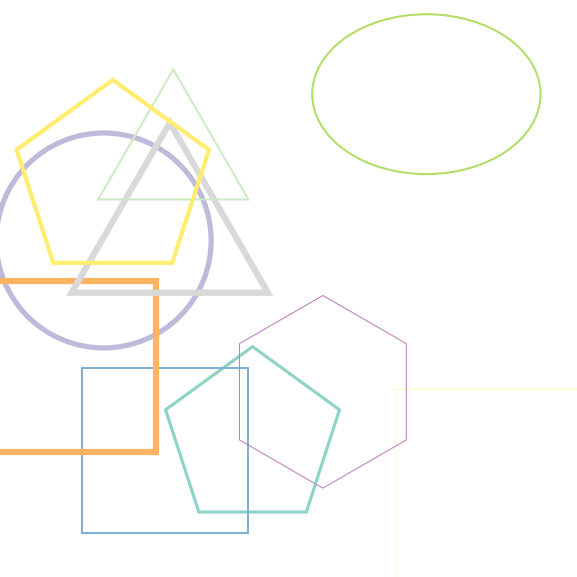[{"shape": "pentagon", "thickness": 1.5, "radius": 0.79, "center": [0.437, 0.241]}, {"shape": "square", "thickness": 0.5, "radius": 0.81, "center": [0.846, 0.163]}, {"shape": "circle", "thickness": 2.5, "radius": 0.93, "center": [0.18, 0.583]}, {"shape": "square", "thickness": 1, "radius": 0.72, "center": [0.285, 0.219]}, {"shape": "square", "thickness": 3, "radius": 0.74, "center": [0.122, 0.364]}, {"shape": "oval", "thickness": 1, "radius": 0.99, "center": [0.738, 0.836]}, {"shape": "triangle", "thickness": 3, "radius": 0.98, "center": [0.294, 0.59]}, {"shape": "hexagon", "thickness": 0.5, "radius": 0.83, "center": [0.559, 0.321]}, {"shape": "triangle", "thickness": 1, "radius": 0.75, "center": [0.3, 0.729]}, {"shape": "pentagon", "thickness": 2, "radius": 0.88, "center": [0.195, 0.686]}]